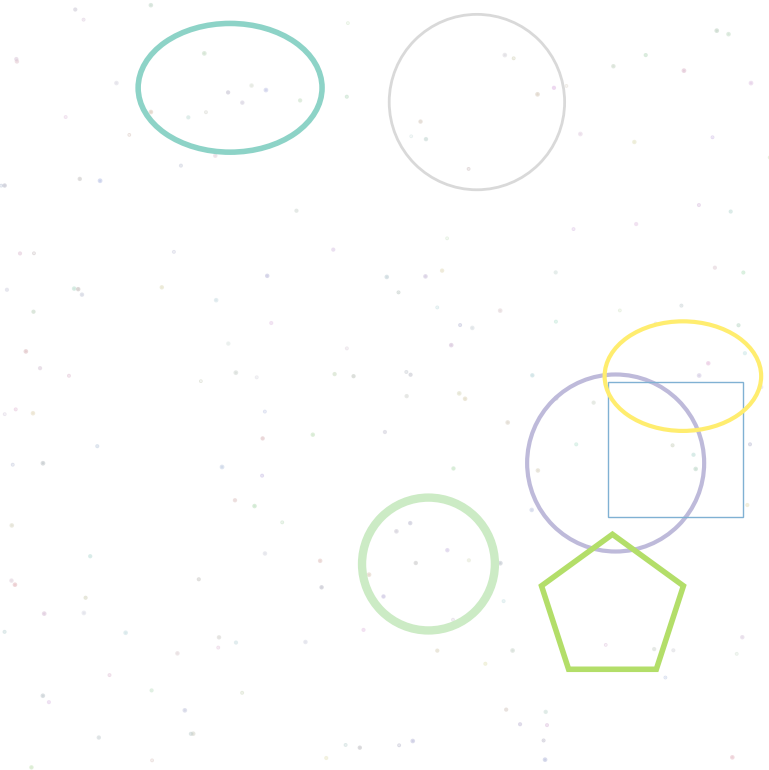[{"shape": "oval", "thickness": 2, "radius": 0.6, "center": [0.299, 0.886]}, {"shape": "circle", "thickness": 1.5, "radius": 0.57, "center": [0.8, 0.399]}, {"shape": "square", "thickness": 0.5, "radius": 0.44, "center": [0.877, 0.416]}, {"shape": "pentagon", "thickness": 2, "radius": 0.48, "center": [0.795, 0.209]}, {"shape": "circle", "thickness": 1, "radius": 0.57, "center": [0.619, 0.867]}, {"shape": "circle", "thickness": 3, "radius": 0.43, "center": [0.556, 0.268]}, {"shape": "oval", "thickness": 1.5, "radius": 0.51, "center": [0.887, 0.512]}]